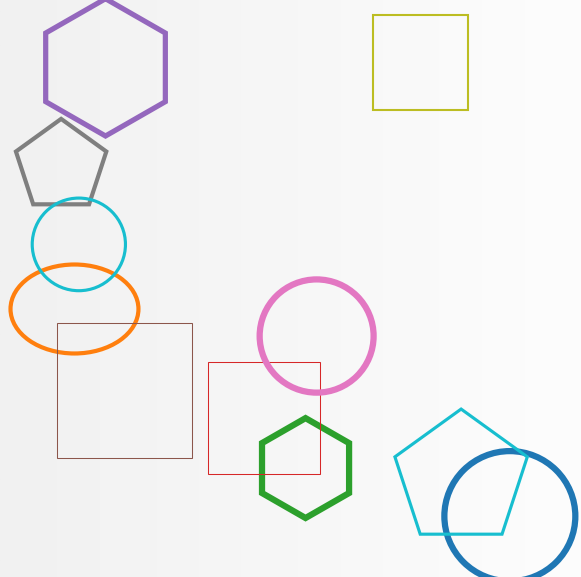[{"shape": "circle", "thickness": 3, "radius": 0.56, "center": [0.877, 0.105]}, {"shape": "oval", "thickness": 2, "radius": 0.55, "center": [0.128, 0.464]}, {"shape": "hexagon", "thickness": 3, "radius": 0.43, "center": [0.526, 0.189]}, {"shape": "square", "thickness": 0.5, "radius": 0.48, "center": [0.454, 0.276]}, {"shape": "hexagon", "thickness": 2.5, "radius": 0.59, "center": [0.182, 0.883]}, {"shape": "square", "thickness": 0.5, "radius": 0.58, "center": [0.214, 0.323]}, {"shape": "circle", "thickness": 3, "radius": 0.49, "center": [0.545, 0.417]}, {"shape": "pentagon", "thickness": 2, "radius": 0.41, "center": [0.105, 0.711]}, {"shape": "square", "thickness": 1, "radius": 0.41, "center": [0.724, 0.891]}, {"shape": "circle", "thickness": 1.5, "radius": 0.4, "center": [0.136, 0.576]}, {"shape": "pentagon", "thickness": 1.5, "radius": 0.6, "center": [0.793, 0.171]}]